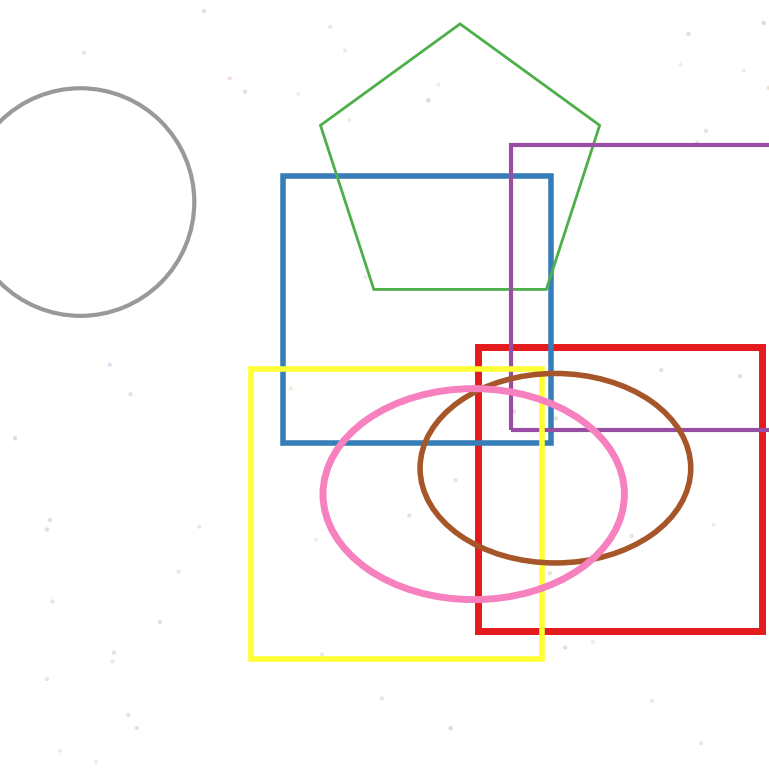[{"shape": "square", "thickness": 2.5, "radius": 0.92, "center": [0.805, 0.365]}, {"shape": "square", "thickness": 2, "radius": 0.87, "center": [0.542, 0.598]}, {"shape": "pentagon", "thickness": 1, "radius": 0.95, "center": [0.597, 0.778]}, {"shape": "square", "thickness": 1.5, "radius": 0.92, "center": [0.849, 0.627]}, {"shape": "square", "thickness": 2, "radius": 0.94, "center": [0.515, 0.333]}, {"shape": "oval", "thickness": 2, "radius": 0.88, "center": [0.721, 0.392]}, {"shape": "oval", "thickness": 2.5, "radius": 0.98, "center": [0.615, 0.358]}, {"shape": "circle", "thickness": 1.5, "radius": 0.74, "center": [0.105, 0.738]}]